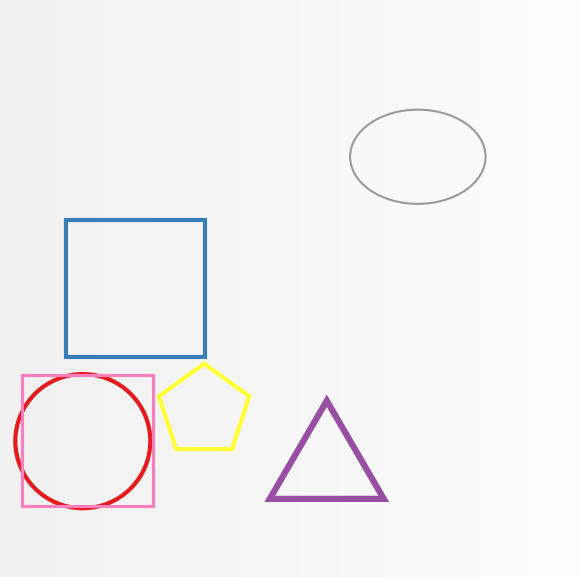[{"shape": "circle", "thickness": 2, "radius": 0.58, "center": [0.142, 0.235]}, {"shape": "square", "thickness": 2, "radius": 0.59, "center": [0.233, 0.499]}, {"shape": "triangle", "thickness": 3, "radius": 0.57, "center": [0.562, 0.192]}, {"shape": "pentagon", "thickness": 2, "radius": 0.41, "center": [0.351, 0.288]}, {"shape": "square", "thickness": 1.5, "radius": 0.56, "center": [0.15, 0.236]}, {"shape": "oval", "thickness": 1, "radius": 0.58, "center": [0.719, 0.728]}]